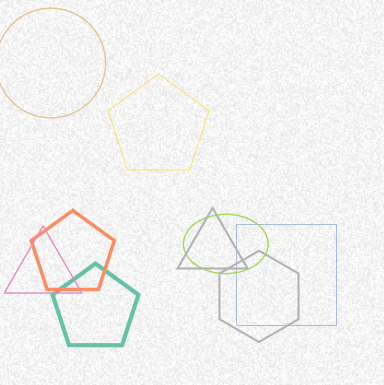[{"shape": "pentagon", "thickness": 3, "radius": 0.59, "center": [0.248, 0.198]}, {"shape": "pentagon", "thickness": 2.5, "radius": 0.57, "center": [0.189, 0.34]}, {"shape": "square", "thickness": 0.5, "radius": 0.65, "center": [0.743, 0.287]}, {"shape": "triangle", "thickness": 1, "radius": 0.58, "center": [0.112, 0.297]}, {"shape": "oval", "thickness": 1, "radius": 0.55, "center": [0.587, 0.366]}, {"shape": "pentagon", "thickness": 0.5, "radius": 0.69, "center": [0.412, 0.67]}, {"shape": "circle", "thickness": 1, "radius": 0.71, "center": [0.132, 0.836]}, {"shape": "hexagon", "thickness": 1.5, "radius": 0.59, "center": [0.673, 0.23]}, {"shape": "triangle", "thickness": 1.5, "radius": 0.52, "center": [0.552, 0.355]}]